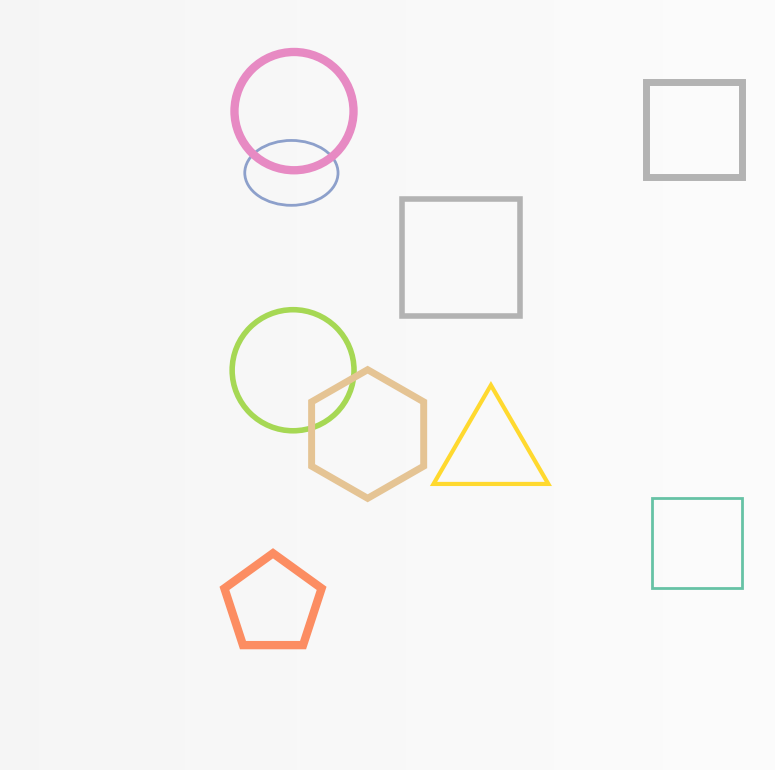[{"shape": "square", "thickness": 1, "radius": 0.29, "center": [0.899, 0.295]}, {"shape": "pentagon", "thickness": 3, "radius": 0.33, "center": [0.352, 0.216]}, {"shape": "oval", "thickness": 1, "radius": 0.3, "center": [0.376, 0.775]}, {"shape": "circle", "thickness": 3, "radius": 0.38, "center": [0.379, 0.856]}, {"shape": "circle", "thickness": 2, "radius": 0.39, "center": [0.378, 0.519]}, {"shape": "triangle", "thickness": 1.5, "radius": 0.43, "center": [0.633, 0.414]}, {"shape": "hexagon", "thickness": 2.5, "radius": 0.42, "center": [0.474, 0.436]}, {"shape": "square", "thickness": 2, "radius": 0.38, "center": [0.595, 0.665]}, {"shape": "square", "thickness": 2.5, "radius": 0.31, "center": [0.896, 0.831]}]